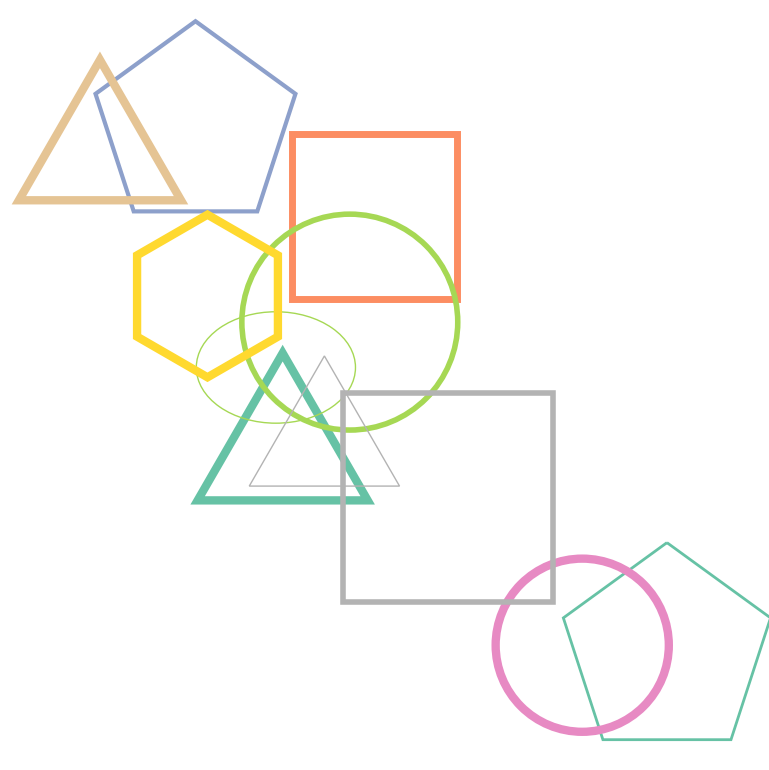[{"shape": "triangle", "thickness": 3, "radius": 0.64, "center": [0.367, 0.414]}, {"shape": "pentagon", "thickness": 1, "radius": 0.71, "center": [0.866, 0.154]}, {"shape": "square", "thickness": 2.5, "radius": 0.54, "center": [0.486, 0.719]}, {"shape": "pentagon", "thickness": 1.5, "radius": 0.68, "center": [0.254, 0.836]}, {"shape": "circle", "thickness": 3, "radius": 0.56, "center": [0.756, 0.162]}, {"shape": "oval", "thickness": 0.5, "radius": 0.52, "center": [0.358, 0.523]}, {"shape": "circle", "thickness": 2, "radius": 0.7, "center": [0.454, 0.582]}, {"shape": "hexagon", "thickness": 3, "radius": 0.53, "center": [0.269, 0.616]}, {"shape": "triangle", "thickness": 3, "radius": 0.61, "center": [0.13, 0.801]}, {"shape": "square", "thickness": 2, "radius": 0.68, "center": [0.582, 0.354]}, {"shape": "triangle", "thickness": 0.5, "radius": 0.56, "center": [0.421, 0.425]}]